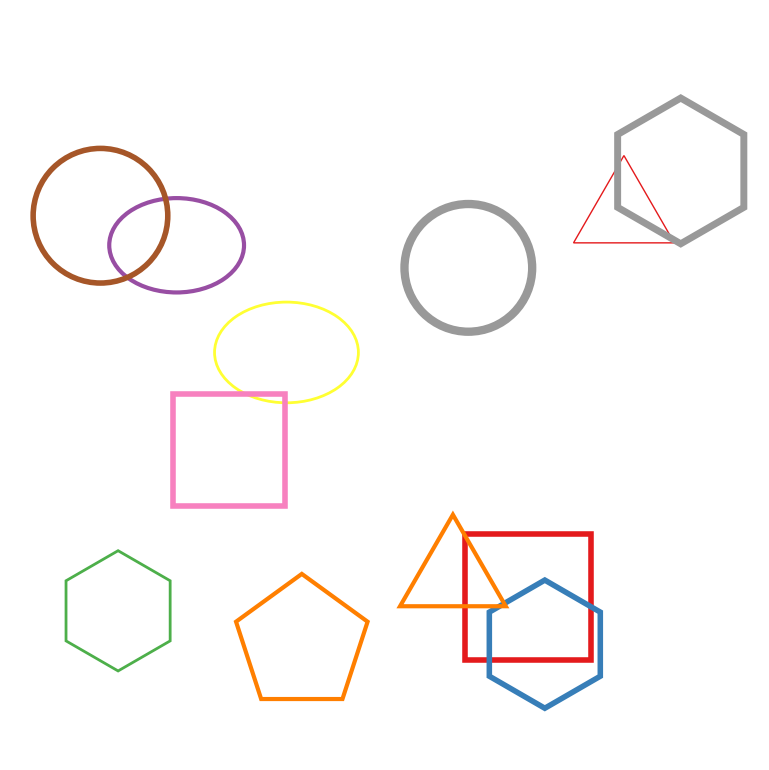[{"shape": "triangle", "thickness": 0.5, "radius": 0.38, "center": [0.81, 0.722]}, {"shape": "square", "thickness": 2, "radius": 0.41, "center": [0.686, 0.225]}, {"shape": "hexagon", "thickness": 2, "radius": 0.42, "center": [0.708, 0.163]}, {"shape": "hexagon", "thickness": 1, "radius": 0.39, "center": [0.153, 0.207]}, {"shape": "oval", "thickness": 1.5, "radius": 0.44, "center": [0.229, 0.681]}, {"shape": "triangle", "thickness": 1.5, "radius": 0.4, "center": [0.588, 0.252]}, {"shape": "pentagon", "thickness": 1.5, "radius": 0.45, "center": [0.392, 0.165]}, {"shape": "oval", "thickness": 1, "radius": 0.47, "center": [0.372, 0.542]}, {"shape": "circle", "thickness": 2, "radius": 0.44, "center": [0.13, 0.72]}, {"shape": "square", "thickness": 2, "radius": 0.36, "center": [0.298, 0.416]}, {"shape": "circle", "thickness": 3, "radius": 0.41, "center": [0.608, 0.652]}, {"shape": "hexagon", "thickness": 2.5, "radius": 0.47, "center": [0.884, 0.778]}]